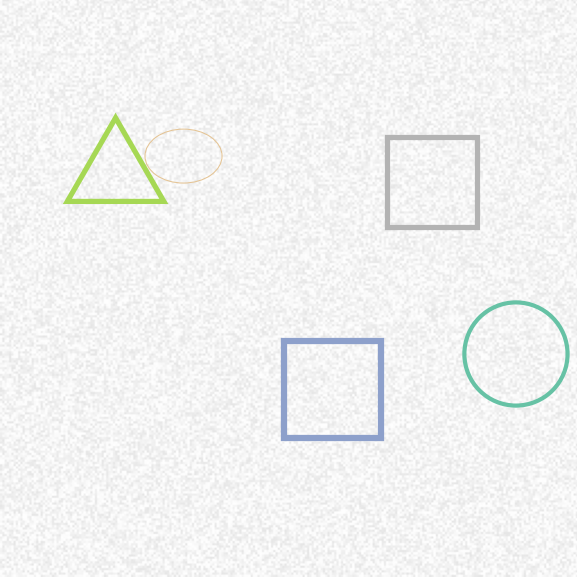[{"shape": "circle", "thickness": 2, "radius": 0.45, "center": [0.893, 0.386]}, {"shape": "square", "thickness": 3, "radius": 0.42, "center": [0.576, 0.324]}, {"shape": "triangle", "thickness": 2.5, "radius": 0.48, "center": [0.2, 0.699]}, {"shape": "oval", "thickness": 0.5, "radius": 0.33, "center": [0.318, 0.729]}, {"shape": "square", "thickness": 2.5, "radius": 0.39, "center": [0.748, 0.684]}]